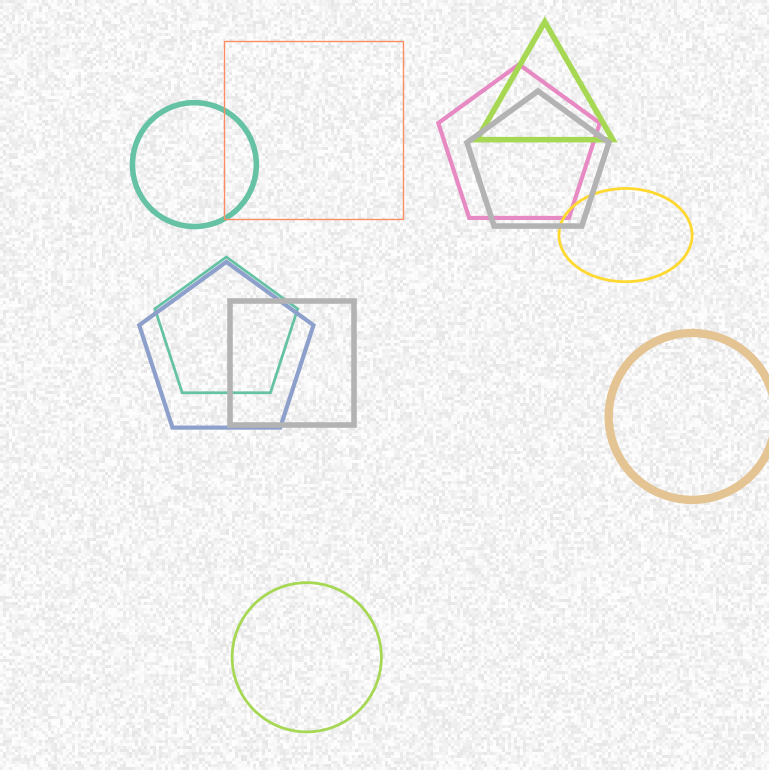[{"shape": "pentagon", "thickness": 1, "radius": 0.49, "center": [0.294, 0.569]}, {"shape": "circle", "thickness": 2, "radius": 0.4, "center": [0.252, 0.786]}, {"shape": "square", "thickness": 0.5, "radius": 0.58, "center": [0.407, 0.831]}, {"shape": "pentagon", "thickness": 1.5, "radius": 0.59, "center": [0.294, 0.541]}, {"shape": "pentagon", "thickness": 1.5, "radius": 0.55, "center": [0.674, 0.806]}, {"shape": "triangle", "thickness": 2, "radius": 0.51, "center": [0.708, 0.87]}, {"shape": "circle", "thickness": 1, "radius": 0.48, "center": [0.398, 0.146]}, {"shape": "oval", "thickness": 1, "radius": 0.43, "center": [0.812, 0.695]}, {"shape": "circle", "thickness": 3, "radius": 0.54, "center": [0.899, 0.459]}, {"shape": "pentagon", "thickness": 2, "radius": 0.48, "center": [0.699, 0.785]}, {"shape": "square", "thickness": 2, "radius": 0.4, "center": [0.379, 0.529]}]